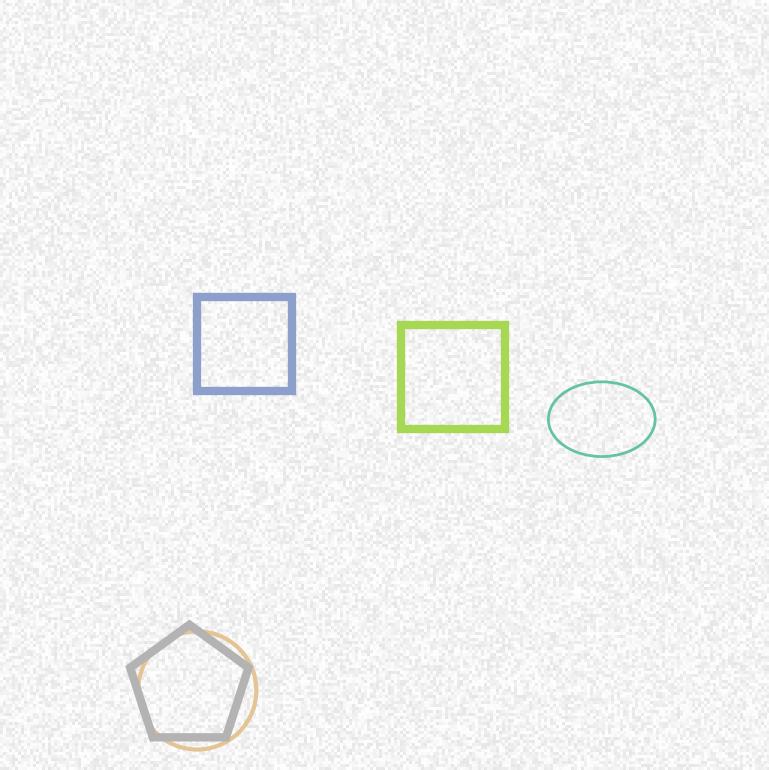[{"shape": "oval", "thickness": 1, "radius": 0.35, "center": [0.782, 0.456]}, {"shape": "square", "thickness": 3, "radius": 0.31, "center": [0.318, 0.553]}, {"shape": "square", "thickness": 3, "radius": 0.34, "center": [0.588, 0.51]}, {"shape": "circle", "thickness": 1.5, "radius": 0.38, "center": [0.256, 0.103]}, {"shape": "pentagon", "thickness": 3, "radius": 0.4, "center": [0.246, 0.108]}]